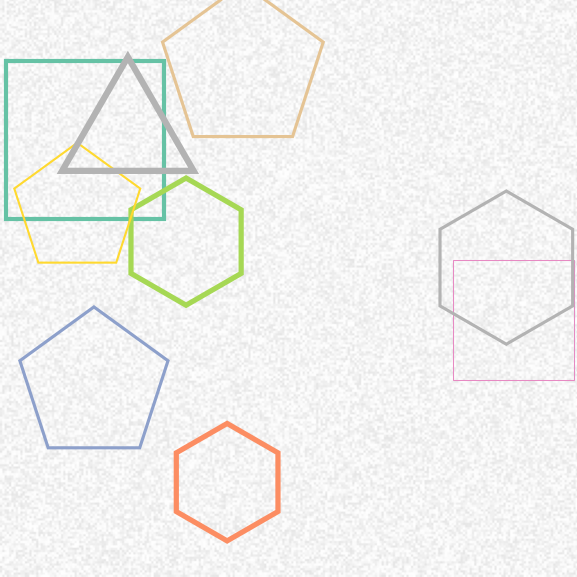[{"shape": "square", "thickness": 2, "radius": 0.69, "center": [0.147, 0.757]}, {"shape": "hexagon", "thickness": 2.5, "radius": 0.51, "center": [0.393, 0.164]}, {"shape": "pentagon", "thickness": 1.5, "radius": 0.67, "center": [0.163, 0.333]}, {"shape": "square", "thickness": 0.5, "radius": 0.52, "center": [0.889, 0.445]}, {"shape": "hexagon", "thickness": 2.5, "radius": 0.55, "center": [0.322, 0.581]}, {"shape": "pentagon", "thickness": 1, "radius": 0.57, "center": [0.134, 0.637]}, {"shape": "pentagon", "thickness": 1.5, "radius": 0.73, "center": [0.421, 0.881]}, {"shape": "triangle", "thickness": 3, "radius": 0.66, "center": [0.221, 0.769]}, {"shape": "hexagon", "thickness": 1.5, "radius": 0.66, "center": [0.877, 0.536]}]